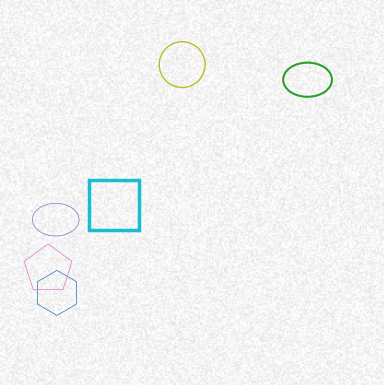[{"shape": "hexagon", "thickness": 0.5, "radius": 0.29, "center": [0.148, 0.239]}, {"shape": "oval", "thickness": 1.5, "radius": 0.32, "center": [0.799, 0.793]}, {"shape": "oval", "thickness": 0.5, "radius": 0.3, "center": [0.145, 0.43]}, {"shape": "pentagon", "thickness": 0.5, "radius": 0.33, "center": [0.125, 0.301]}, {"shape": "circle", "thickness": 1, "radius": 0.3, "center": [0.473, 0.832]}, {"shape": "square", "thickness": 2.5, "radius": 0.33, "center": [0.296, 0.467]}]